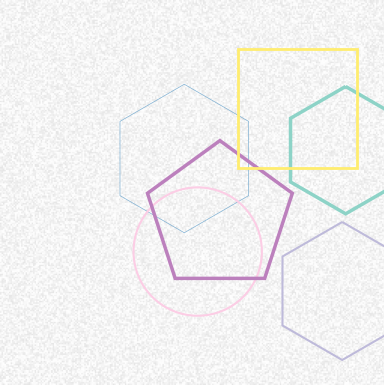[{"shape": "hexagon", "thickness": 2.5, "radius": 0.83, "center": [0.898, 0.61]}, {"shape": "hexagon", "thickness": 1.5, "radius": 0.9, "center": [0.889, 0.244]}, {"shape": "hexagon", "thickness": 0.5, "radius": 0.96, "center": [0.479, 0.588]}, {"shape": "circle", "thickness": 1.5, "radius": 0.83, "center": [0.514, 0.347]}, {"shape": "pentagon", "thickness": 2.5, "radius": 0.99, "center": [0.571, 0.437]}, {"shape": "square", "thickness": 2, "radius": 0.77, "center": [0.773, 0.718]}]